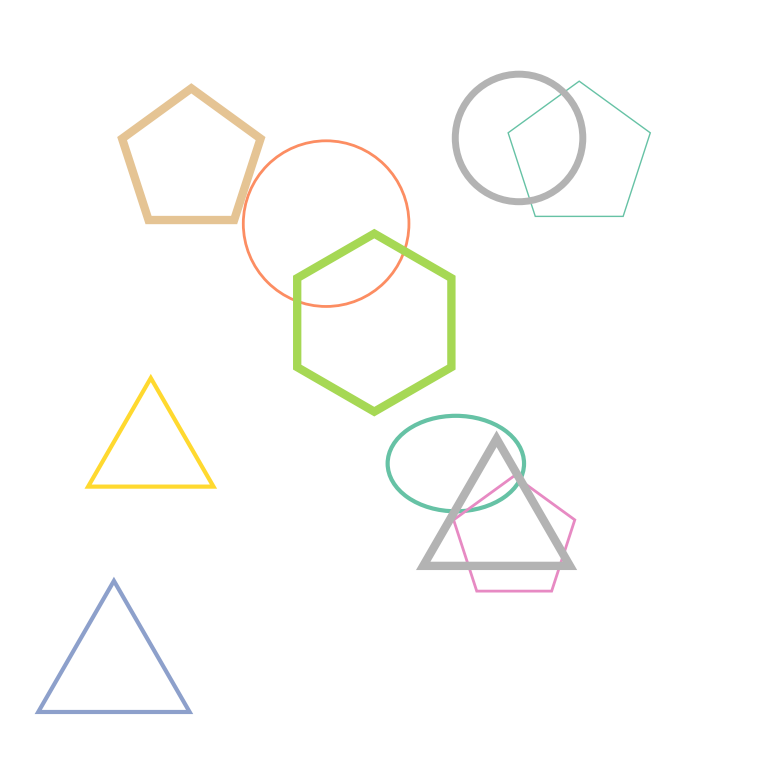[{"shape": "oval", "thickness": 1.5, "radius": 0.44, "center": [0.592, 0.398]}, {"shape": "pentagon", "thickness": 0.5, "radius": 0.49, "center": [0.752, 0.798]}, {"shape": "circle", "thickness": 1, "radius": 0.54, "center": [0.424, 0.71]}, {"shape": "triangle", "thickness": 1.5, "radius": 0.57, "center": [0.148, 0.132]}, {"shape": "pentagon", "thickness": 1, "radius": 0.41, "center": [0.668, 0.299]}, {"shape": "hexagon", "thickness": 3, "radius": 0.58, "center": [0.486, 0.581]}, {"shape": "triangle", "thickness": 1.5, "radius": 0.47, "center": [0.196, 0.415]}, {"shape": "pentagon", "thickness": 3, "radius": 0.47, "center": [0.248, 0.791]}, {"shape": "triangle", "thickness": 3, "radius": 0.55, "center": [0.645, 0.32]}, {"shape": "circle", "thickness": 2.5, "radius": 0.41, "center": [0.674, 0.821]}]